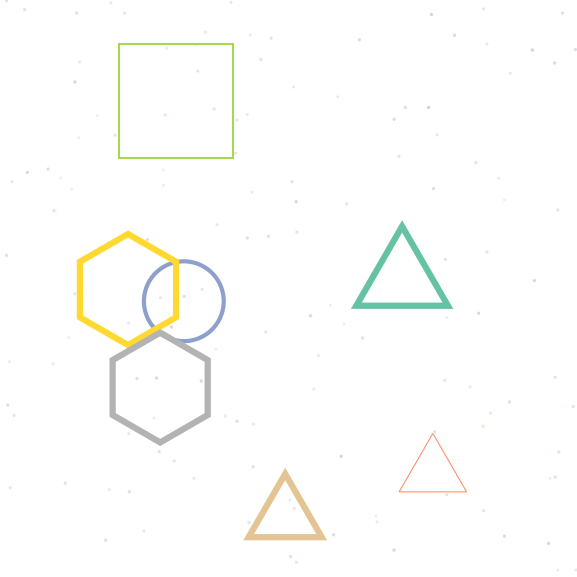[{"shape": "triangle", "thickness": 3, "radius": 0.46, "center": [0.696, 0.516]}, {"shape": "triangle", "thickness": 0.5, "radius": 0.34, "center": [0.75, 0.181]}, {"shape": "circle", "thickness": 2, "radius": 0.35, "center": [0.318, 0.477]}, {"shape": "square", "thickness": 1, "radius": 0.49, "center": [0.305, 0.825]}, {"shape": "hexagon", "thickness": 3, "radius": 0.48, "center": [0.222, 0.498]}, {"shape": "triangle", "thickness": 3, "radius": 0.37, "center": [0.494, 0.105]}, {"shape": "hexagon", "thickness": 3, "radius": 0.48, "center": [0.277, 0.328]}]